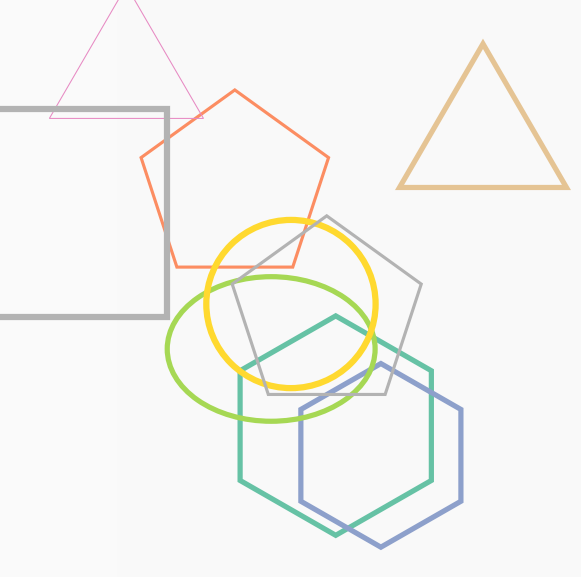[{"shape": "hexagon", "thickness": 2.5, "radius": 0.95, "center": [0.578, 0.262]}, {"shape": "pentagon", "thickness": 1.5, "radius": 0.85, "center": [0.404, 0.674]}, {"shape": "hexagon", "thickness": 2.5, "radius": 0.79, "center": [0.655, 0.211]}, {"shape": "triangle", "thickness": 0.5, "radius": 0.77, "center": [0.218, 0.871]}, {"shape": "oval", "thickness": 2.5, "radius": 0.89, "center": [0.467, 0.395]}, {"shape": "circle", "thickness": 3, "radius": 0.73, "center": [0.501, 0.473]}, {"shape": "triangle", "thickness": 2.5, "radius": 0.83, "center": [0.831, 0.757]}, {"shape": "square", "thickness": 3, "radius": 0.9, "center": [0.107, 0.63]}, {"shape": "pentagon", "thickness": 1.5, "radius": 0.85, "center": [0.562, 0.454]}]